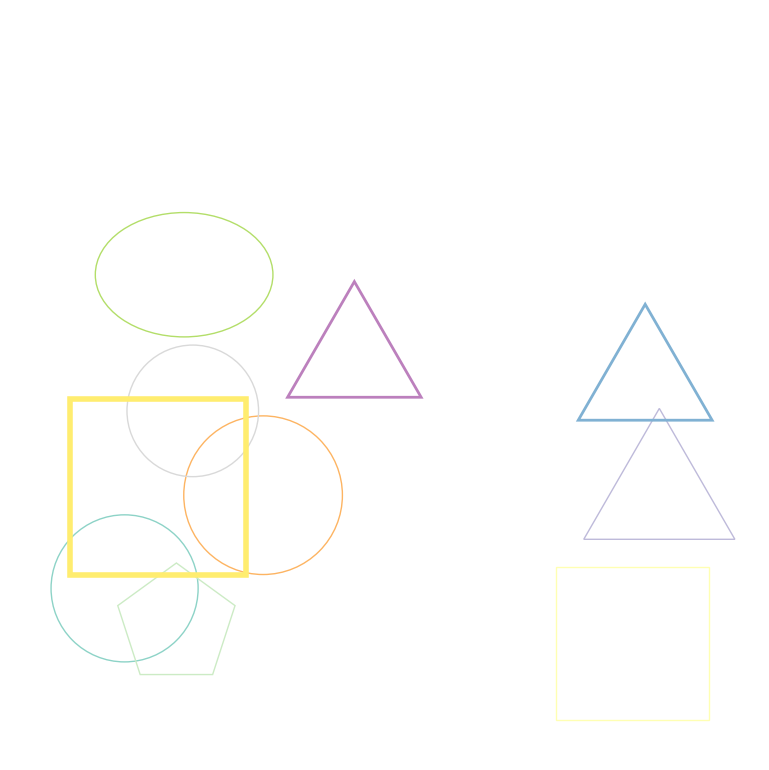[{"shape": "circle", "thickness": 0.5, "radius": 0.48, "center": [0.162, 0.236]}, {"shape": "square", "thickness": 0.5, "radius": 0.5, "center": [0.821, 0.165]}, {"shape": "triangle", "thickness": 0.5, "radius": 0.57, "center": [0.856, 0.356]}, {"shape": "triangle", "thickness": 1, "radius": 0.5, "center": [0.838, 0.504]}, {"shape": "circle", "thickness": 0.5, "radius": 0.52, "center": [0.342, 0.357]}, {"shape": "oval", "thickness": 0.5, "radius": 0.58, "center": [0.239, 0.643]}, {"shape": "circle", "thickness": 0.5, "radius": 0.43, "center": [0.25, 0.466]}, {"shape": "triangle", "thickness": 1, "radius": 0.5, "center": [0.46, 0.534]}, {"shape": "pentagon", "thickness": 0.5, "radius": 0.4, "center": [0.229, 0.189]}, {"shape": "square", "thickness": 2, "radius": 0.57, "center": [0.205, 0.368]}]